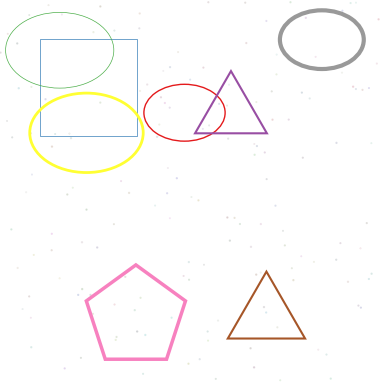[{"shape": "oval", "thickness": 1, "radius": 0.53, "center": [0.479, 0.707]}, {"shape": "square", "thickness": 0.5, "radius": 0.63, "center": [0.23, 0.774]}, {"shape": "oval", "thickness": 0.5, "radius": 0.7, "center": [0.155, 0.87]}, {"shape": "triangle", "thickness": 1.5, "radius": 0.54, "center": [0.6, 0.708]}, {"shape": "oval", "thickness": 2, "radius": 0.74, "center": [0.225, 0.655]}, {"shape": "triangle", "thickness": 1.5, "radius": 0.58, "center": [0.692, 0.179]}, {"shape": "pentagon", "thickness": 2.5, "radius": 0.68, "center": [0.353, 0.176]}, {"shape": "oval", "thickness": 3, "radius": 0.54, "center": [0.836, 0.897]}]